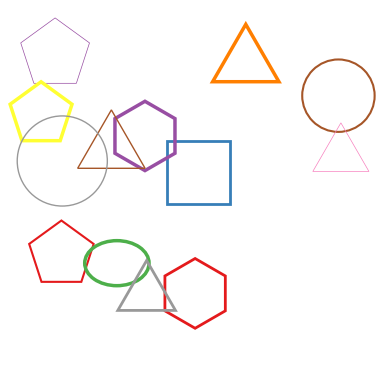[{"shape": "pentagon", "thickness": 1.5, "radius": 0.44, "center": [0.16, 0.339]}, {"shape": "hexagon", "thickness": 2, "radius": 0.45, "center": [0.507, 0.238]}, {"shape": "square", "thickness": 2, "radius": 0.41, "center": [0.516, 0.552]}, {"shape": "oval", "thickness": 2.5, "radius": 0.42, "center": [0.304, 0.316]}, {"shape": "pentagon", "thickness": 0.5, "radius": 0.47, "center": [0.143, 0.86]}, {"shape": "hexagon", "thickness": 2.5, "radius": 0.45, "center": [0.377, 0.647]}, {"shape": "triangle", "thickness": 2.5, "radius": 0.5, "center": [0.638, 0.837]}, {"shape": "pentagon", "thickness": 2.5, "radius": 0.42, "center": [0.107, 0.703]}, {"shape": "circle", "thickness": 1.5, "radius": 0.47, "center": [0.879, 0.751]}, {"shape": "triangle", "thickness": 1, "radius": 0.51, "center": [0.289, 0.613]}, {"shape": "triangle", "thickness": 0.5, "radius": 0.42, "center": [0.885, 0.597]}, {"shape": "circle", "thickness": 1, "radius": 0.59, "center": [0.162, 0.582]}, {"shape": "triangle", "thickness": 2, "radius": 0.43, "center": [0.381, 0.237]}]